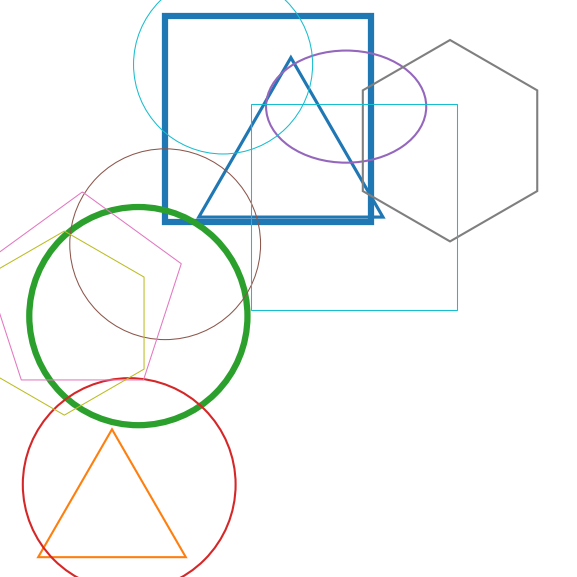[{"shape": "square", "thickness": 3, "radius": 0.89, "center": [0.464, 0.793]}, {"shape": "triangle", "thickness": 1.5, "radius": 0.92, "center": [0.504, 0.715]}, {"shape": "triangle", "thickness": 1, "radius": 0.74, "center": [0.194, 0.108]}, {"shape": "circle", "thickness": 3, "radius": 0.94, "center": [0.24, 0.452]}, {"shape": "circle", "thickness": 1, "radius": 0.92, "center": [0.224, 0.16]}, {"shape": "oval", "thickness": 1, "radius": 0.69, "center": [0.599, 0.815]}, {"shape": "circle", "thickness": 0.5, "radius": 0.83, "center": [0.286, 0.576]}, {"shape": "pentagon", "thickness": 0.5, "radius": 0.9, "center": [0.143, 0.487]}, {"shape": "hexagon", "thickness": 1, "radius": 0.87, "center": [0.779, 0.755]}, {"shape": "hexagon", "thickness": 0.5, "radius": 0.8, "center": [0.111, 0.44]}, {"shape": "circle", "thickness": 0.5, "radius": 0.78, "center": [0.386, 0.888]}, {"shape": "square", "thickness": 0.5, "radius": 0.89, "center": [0.613, 0.641]}]